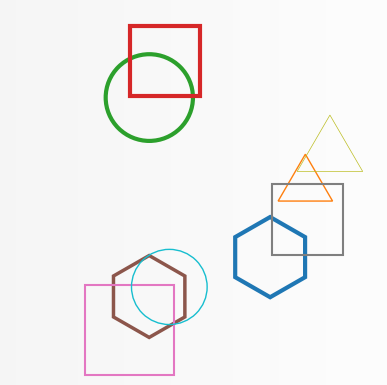[{"shape": "hexagon", "thickness": 3, "radius": 0.52, "center": [0.697, 0.332]}, {"shape": "triangle", "thickness": 1, "radius": 0.41, "center": [0.788, 0.518]}, {"shape": "circle", "thickness": 3, "radius": 0.56, "center": [0.385, 0.747]}, {"shape": "square", "thickness": 3, "radius": 0.45, "center": [0.426, 0.842]}, {"shape": "hexagon", "thickness": 2.5, "radius": 0.53, "center": [0.385, 0.23]}, {"shape": "square", "thickness": 1.5, "radius": 0.58, "center": [0.334, 0.143]}, {"shape": "square", "thickness": 1.5, "radius": 0.46, "center": [0.793, 0.431]}, {"shape": "triangle", "thickness": 0.5, "radius": 0.49, "center": [0.851, 0.603]}, {"shape": "circle", "thickness": 1, "radius": 0.49, "center": [0.437, 0.255]}]